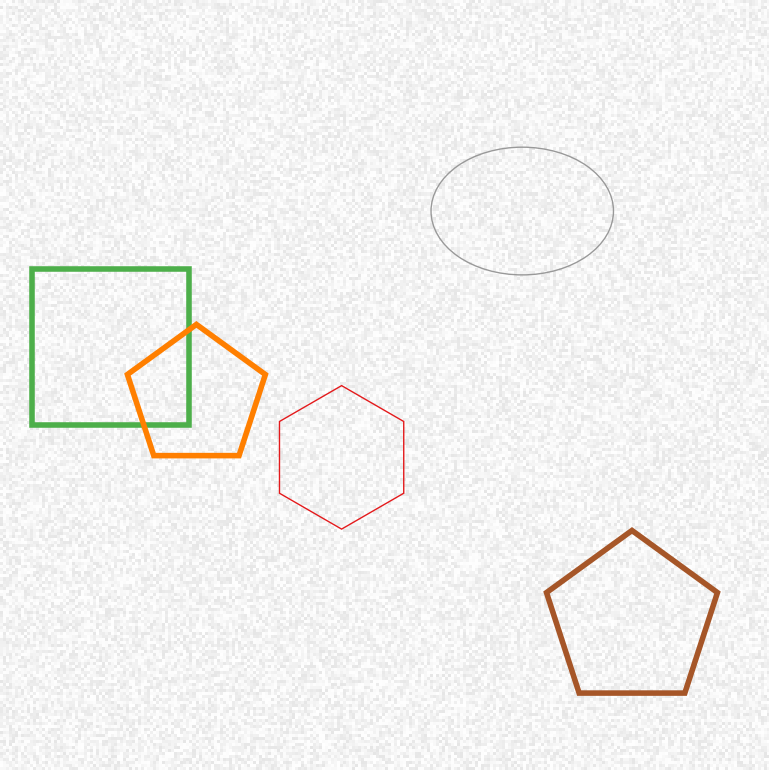[{"shape": "hexagon", "thickness": 0.5, "radius": 0.47, "center": [0.444, 0.406]}, {"shape": "square", "thickness": 2, "radius": 0.51, "center": [0.143, 0.549]}, {"shape": "pentagon", "thickness": 2, "radius": 0.47, "center": [0.255, 0.484]}, {"shape": "pentagon", "thickness": 2, "radius": 0.58, "center": [0.821, 0.194]}, {"shape": "oval", "thickness": 0.5, "radius": 0.59, "center": [0.678, 0.726]}]